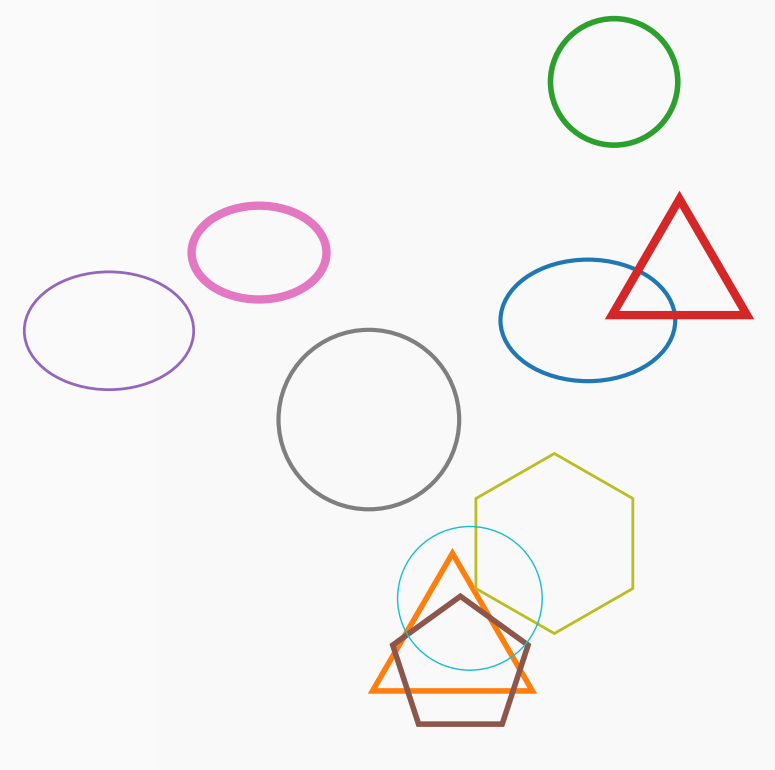[{"shape": "oval", "thickness": 1.5, "radius": 0.56, "center": [0.759, 0.584]}, {"shape": "triangle", "thickness": 2, "radius": 0.6, "center": [0.584, 0.162]}, {"shape": "circle", "thickness": 2, "radius": 0.41, "center": [0.792, 0.894]}, {"shape": "triangle", "thickness": 3, "radius": 0.5, "center": [0.877, 0.641]}, {"shape": "oval", "thickness": 1, "radius": 0.55, "center": [0.141, 0.57]}, {"shape": "pentagon", "thickness": 2, "radius": 0.46, "center": [0.594, 0.134]}, {"shape": "oval", "thickness": 3, "radius": 0.44, "center": [0.334, 0.672]}, {"shape": "circle", "thickness": 1.5, "radius": 0.58, "center": [0.476, 0.455]}, {"shape": "hexagon", "thickness": 1, "radius": 0.58, "center": [0.715, 0.294]}, {"shape": "circle", "thickness": 0.5, "radius": 0.47, "center": [0.606, 0.223]}]